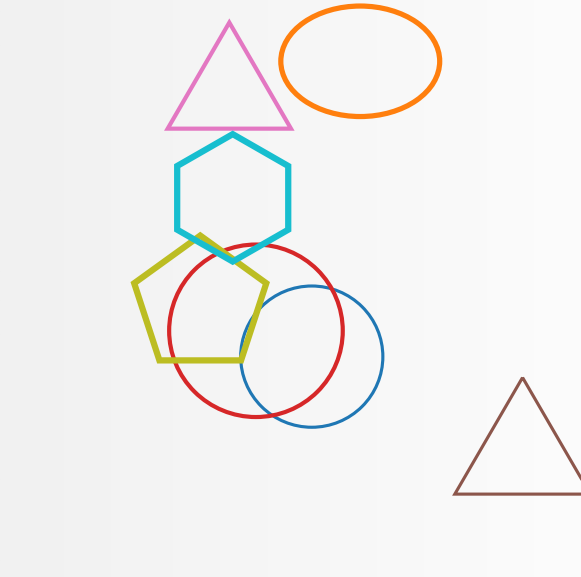[{"shape": "circle", "thickness": 1.5, "radius": 0.61, "center": [0.536, 0.382]}, {"shape": "oval", "thickness": 2.5, "radius": 0.68, "center": [0.62, 0.893]}, {"shape": "circle", "thickness": 2, "radius": 0.75, "center": [0.44, 0.426]}, {"shape": "triangle", "thickness": 1.5, "radius": 0.67, "center": [0.899, 0.211]}, {"shape": "triangle", "thickness": 2, "radius": 0.61, "center": [0.395, 0.838]}, {"shape": "pentagon", "thickness": 3, "radius": 0.6, "center": [0.345, 0.472]}, {"shape": "hexagon", "thickness": 3, "radius": 0.55, "center": [0.4, 0.657]}]